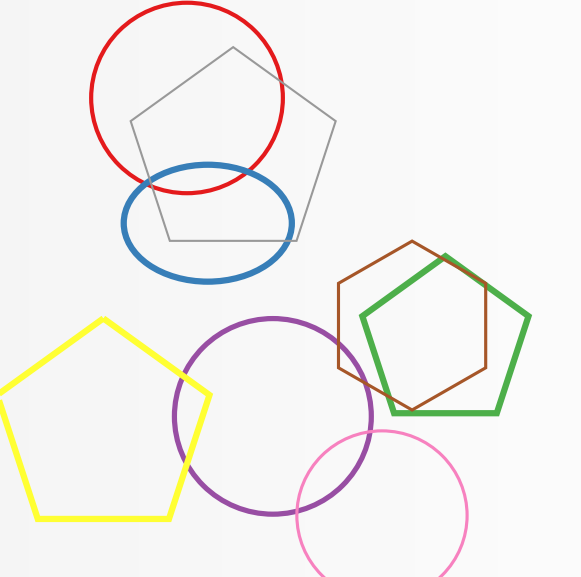[{"shape": "circle", "thickness": 2, "radius": 0.82, "center": [0.322, 0.829]}, {"shape": "oval", "thickness": 3, "radius": 0.72, "center": [0.357, 0.613]}, {"shape": "pentagon", "thickness": 3, "radius": 0.75, "center": [0.766, 0.405]}, {"shape": "circle", "thickness": 2.5, "radius": 0.85, "center": [0.469, 0.278]}, {"shape": "pentagon", "thickness": 3, "radius": 0.96, "center": [0.178, 0.256]}, {"shape": "hexagon", "thickness": 1.5, "radius": 0.73, "center": [0.709, 0.435]}, {"shape": "circle", "thickness": 1.5, "radius": 0.73, "center": [0.657, 0.107]}, {"shape": "pentagon", "thickness": 1, "radius": 0.93, "center": [0.401, 0.732]}]